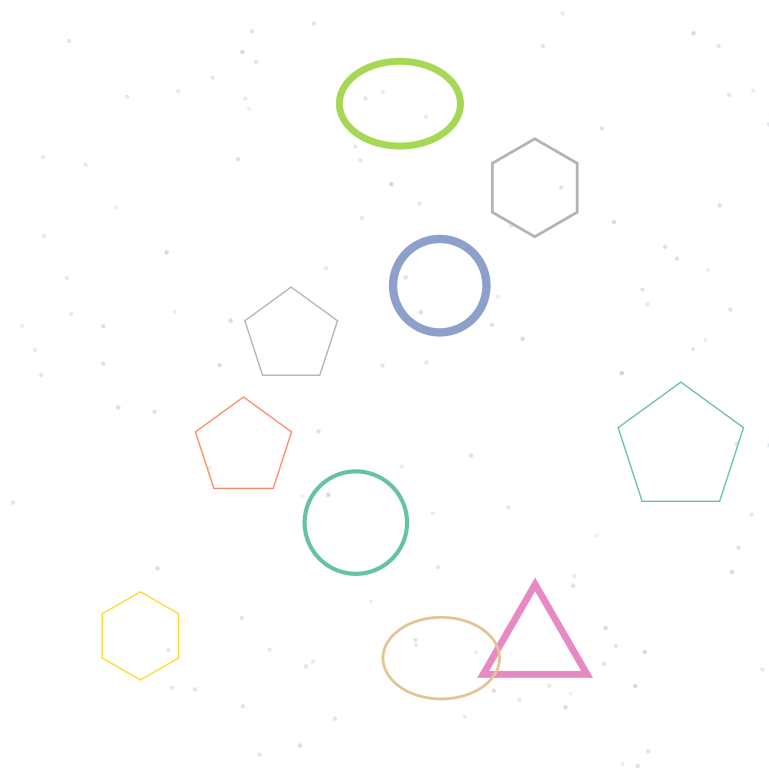[{"shape": "circle", "thickness": 1.5, "radius": 0.33, "center": [0.462, 0.321]}, {"shape": "pentagon", "thickness": 0.5, "radius": 0.43, "center": [0.884, 0.418]}, {"shape": "pentagon", "thickness": 0.5, "radius": 0.33, "center": [0.316, 0.419]}, {"shape": "circle", "thickness": 3, "radius": 0.3, "center": [0.571, 0.629]}, {"shape": "triangle", "thickness": 2.5, "radius": 0.39, "center": [0.695, 0.163]}, {"shape": "oval", "thickness": 2.5, "radius": 0.39, "center": [0.519, 0.865]}, {"shape": "hexagon", "thickness": 0.5, "radius": 0.29, "center": [0.182, 0.174]}, {"shape": "oval", "thickness": 1, "radius": 0.38, "center": [0.573, 0.145]}, {"shape": "pentagon", "thickness": 0.5, "radius": 0.32, "center": [0.378, 0.564]}, {"shape": "hexagon", "thickness": 1, "radius": 0.32, "center": [0.695, 0.756]}]